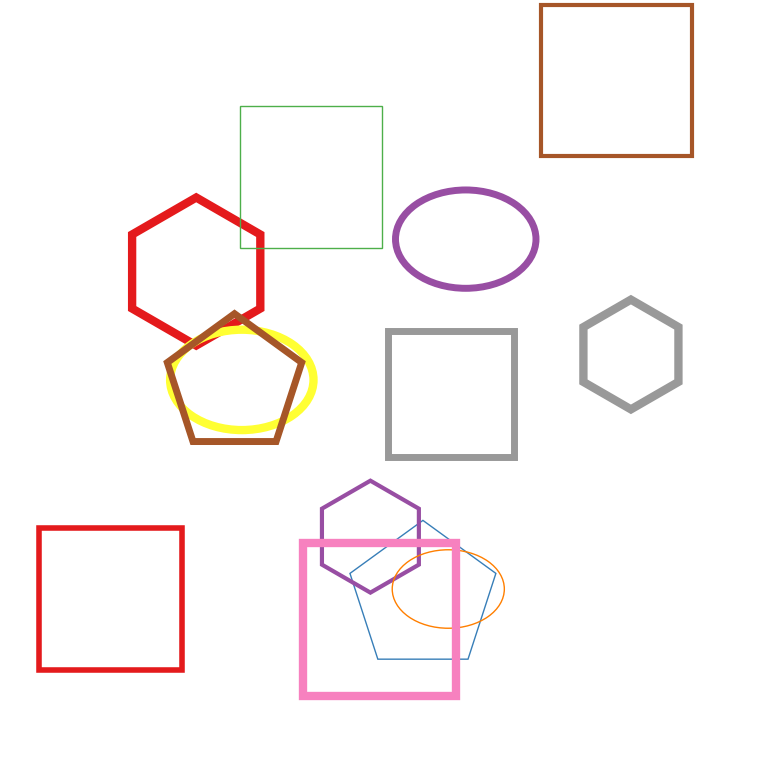[{"shape": "square", "thickness": 2, "radius": 0.46, "center": [0.143, 0.222]}, {"shape": "hexagon", "thickness": 3, "radius": 0.48, "center": [0.255, 0.647]}, {"shape": "pentagon", "thickness": 0.5, "radius": 0.5, "center": [0.549, 0.225]}, {"shape": "square", "thickness": 0.5, "radius": 0.46, "center": [0.403, 0.77]}, {"shape": "hexagon", "thickness": 1.5, "radius": 0.36, "center": [0.481, 0.303]}, {"shape": "oval", "thickness": 2.5, "radius": 0.46, "center": [0.605, 0.689]}, {"shape": "oval", "thickness": 0.5, "radius": 0.36, "center": [0.582, 0.235]}, {"shape": "oval", "thickness": 3, "radius": 0.47, "center": [0.314, 0.507]}, {"shape": "square", "thickness": 1.5, "radius": 0.49, "center": [0.801, 0.895]}, {"shape": "pentagon", "thickness": 2.5, "radius": 0.46, "center": [0.305, 0.501]}, {"shape": "square", "thickness": 3, "radius": 0.49, "center": [0.493, 0.195]}, {"shape": "square", "thickness": 2.5, "radius": 0.41, "center": [0.585, 0.488]}, {"shape": "hexagon", "thickness": 3, "radius": 0.36, "center": [0.819, 0.54]}]